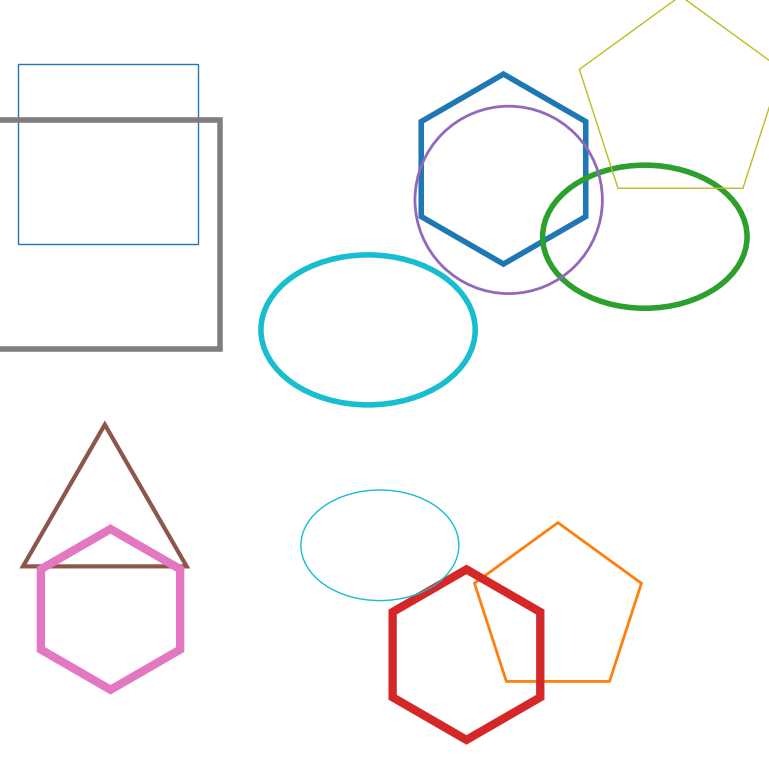[{"shape": "square", "thickness": 0.5, "radius": 0.58, "center": [0.141, 0.8]}, {"shape": "hexagon", "thickness": 2, "radius": 0.62, "center": [0.654, 0.78]}, {"shape": "pentagon", "thickness": 1, "radius": 0.57, "center": [0.725, 0.207]}, {"shape": "oval", "thickness": 2, "radius": 0.66, "center": [0.837, 0.693]}, {"shape": "hexagon", "thickness": 3, "radius": 0.55, "center": [0.606, 0.15]}, {"shape": "circle", "thickness": 1, "radius": 0.61, "center": [0.661, 0.74]}, {"shape": "triangle", "thickness": 1.5, "radius": 0.61, "center": [0.136, 0.326]}, {"shape": "hexagon", "thickness": 3, "radius": 0.52, "center": [0.144, 0.209]}, {"shape": "square", "thickness": 2, "radius": 0.74, "center": [0.137, 0.695]}, {"shape": "pentagon", "thickness": 0.5, "radius": 0.69, "center": [0.884, 0.867]}, {"shape": "oval", "thickness": 0.5, "radius": 0.51, "center": [0.493, 0.292]}, {"shape": "oval", "thickness": 2, "radius": 0.7, "center": [0.478, 0.572]}]